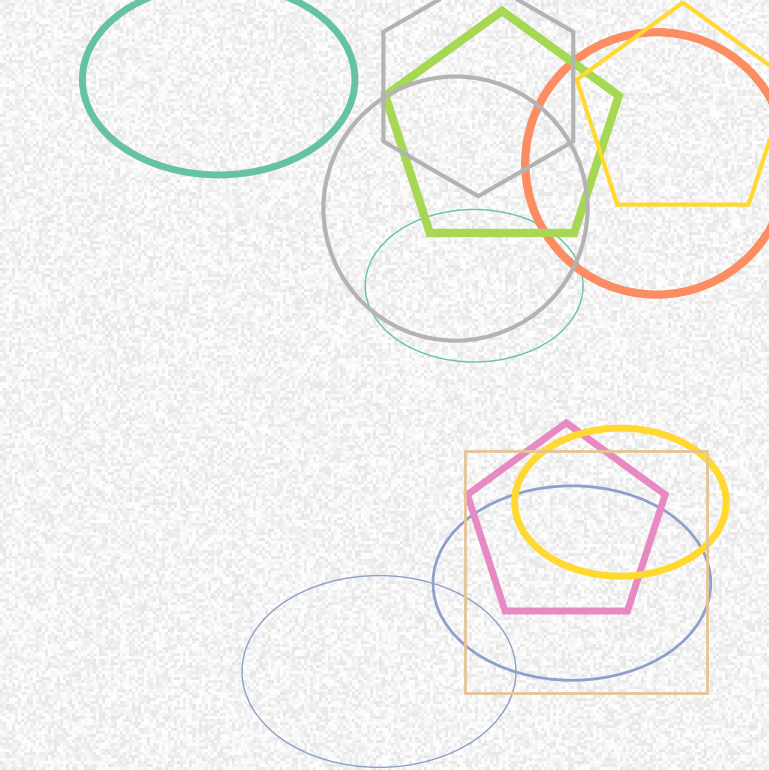[{"shape": "oval", "thickness": 0.5, "radius": 0.71, "center": [0.616, 0.629]}, {"shape": "oval", "thickness": 2.5, "radius": 0.89, "center": [0.284, 0.897]}, {"shape": "circle", "thickness": 3, "radius": 0.85, "center": [0.853, 0.788]}, {"shape": "oval", "thickness": 1, "radius": 0.9, "center": [0.743, 0.243]}, {"shape": "oval", "thickness": 0.5, "radius": 0.89, "center": [0.492, 0.128]}, {"shape": "pentagon", "thickness": 2.5, "radius": 0.68, "center": [0.735, 0.316]}, {"shape": "pentagon", "thickness": 3, "radius": 0.8, "center": [0.652, 0.826]}, {"shape": "pentagon", "thickness": 1.5, "radius": 0.73, "center": [0.887, 0.852]}, {"shape": "oval", "thickness": 2.5, "radius": 0.69, "center": [0.806, 0.348]}, {"shape": "square", "thickness": 1, "radius": 0.79, "center": [0.761, 0.257]}, {"shape": "circle", "thickness": 1.5, "radius": 0.86, "center": [0.592, 0.729]}, {"shape": "hexagon", "thickness": 1.5, "radius": 0.71, "center": [0.621, 0.887]}]